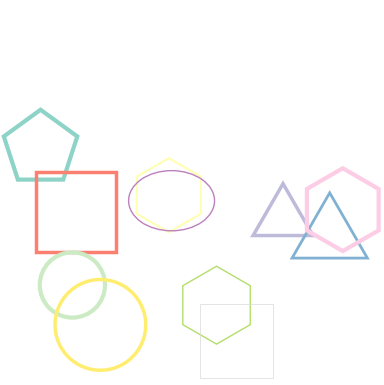[{"shape": "pentagon", "thickness": 3, "radius": 0.5, "center": [0.105, 0.615]}, {"shape": "hexagon", "thickness": 1.5, "radius": 0.48, "center": [0.438, 0.493]}, {"shape": "triangle", "thickness": 2.5, "radius": 0.45, "center": [0.735, 0.433]}, {"shape": "square", "thickness": 2.5, "radius": 0.52, "center": [0.197, 0.449]}, {"shape": "triangle", "thickness": 2, "radius": 0.56, "center": [0.856, 0.386]}, {"shape": "hexagon", "thickness": 1, "radius": 0.51, "center": [0.562, 0.207]}, {"shape": "hexagon", "thickness": 3, "radius": 0.54, "center": [0.89, 0.455]}, {"shape": "square", "thickness": 0.5, "radius": 0.48, "center": [0.614, 0.114]}, {"shape": "oval", "thickness": 1, "radius": 0.56, "center": [0.446, 0.479]}, {"shape": "circle", "thickness": 3, "radius": 0.42, "center": [0.188, 0.26]}, {"shape": "circle", "thickness": 2.5, "radius": 0.59, "center": [0.261, 0.156]}]